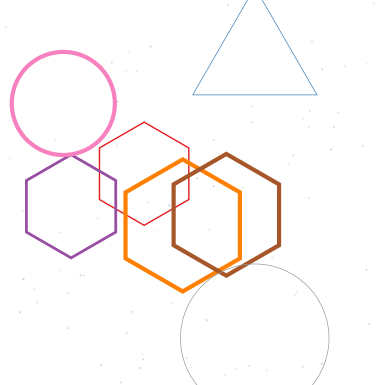[{"shape": "hexagon", "thickness": 1, "radius": 0.67, "center": [0.374, 0.549]}, {"shape": "triangle", "thickness": 0.5, "radius": 0.93, "center": [0.662, 0.847]}, {"shape": "hexagon", "thickness": 2, "radius": 0.67, "center": [0.185, 0.464]}, {"shape": "hexagon", "thickness": 3, "radius": 0.86, "center": [0.475, 0.415]}, {"shape": "hexagon", "thickness": 3, "radius": 0.79, "center": [0.588, 0.442]}, {"shape": "circle", "thickness": 3, "radius": 0.67, "center": [0.164, 0.731]}, {"shape": "circle", "thickness": 0.5, "radius": 0.96, "center": [0.662, 0.121]}]